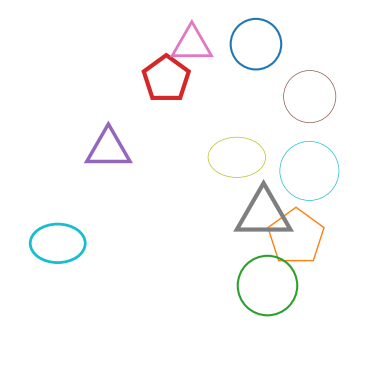[{"shape": "circle", "thickness": 1.5, "radius": 0.33, "center": [0.665, 0.885]}, {"shape": "pentagon", "thickness": 1, "radius": 0.38, "center": [0.769, 0.385]}, {"shape": "circle", "thickness": 1.5, "radius": 0.39, "center": [0.695, 0.258]}, {"shape": "pentagon", "thickness": 3, "radius": 0.31, "center": [0.432, 0.795]}, {"shape": "triangle", "thickness": 2.5, "radius": 0.32, "center": [0.282, 0.613]}, {"shape": "circle", "thickness": 0.5, "radius": 0.34, "center": [0.804, 0.749]}, {"shape": "triangle", "thickness": 2, "radius": 0.29, "center": [0.498, 0.885]}, {"shape": "triangle", "thickness": 3, "radius": 0.4, "center": [0.685, 0.444]}, {"shape": "oval", "thickness": 0.5, "radius": 0.37, "center": [0.615, 0.591]}, {"shape": "oval", "thickness": 2, "radius": 0.36, "center": [0.15, 0.368]}, {"shape": "circle", "thickness": 0.5, "radius": 0.38, "center": [0.804, 0.556]}]